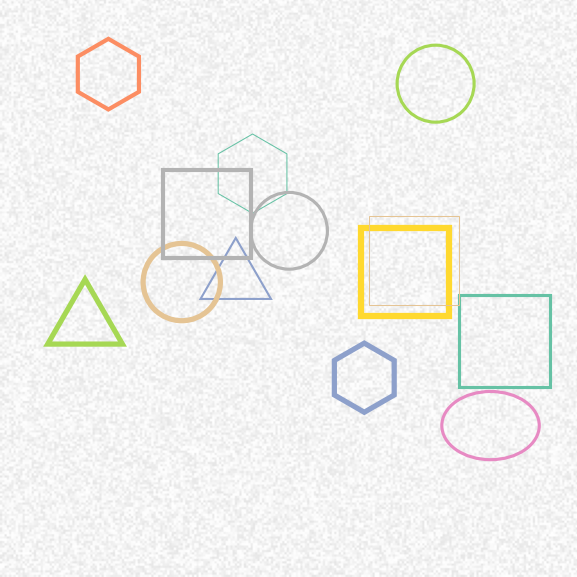[{"shape": "square", "thickness": 1.5, "radius": 0.4, "center": [0.873, 0.409]}, {"shape": "hexagon", "thickness": 0.5, "radius": 0.34, "center": [0.437, 0.698]}, {"shape": "hexagon", "thickness": 2, "radius": 0.31, "center": [0.188, 0.871]}, {"shape": "triangle", "thickness": 1, "radius": 0.35, "center": [0.408, 0.517]}, {"shape": "hexagon", "thickness": 2.5, "radius": 0.3, "center": [0.631, 0.345]}, {"shape": "oval", "thickness": 1.5, "radius": 0.42, "center": [0.849, 0.262]}, {"shape": "triangle", "thickness": 2.5, "radius": 0.37, "center": [0.147, 0.441]}, {"shape": "circle", "thickness": 1.5, "radius": 0.33, "center": [0.754, 0.854]}, {"shape": "square", "thickness": 3, "radius": 0.38, "center": [0.701, 0.528]}, {"shape": "square", "thickness": 0.5, "radius": 0.39, "center": [0.717, 0.548]}, {"shape": "circle", "thickness": 2.5, "radius": 0.33, "center": [0.315, 0.511]}, {"shape": "square", "thickness": 2, "radius": 0.38, "center": [0.358, 0.629]}, {"shape": "circle", "thickness": 1.5, "radius": 0.33, "center": [0.501, 0.599]}]